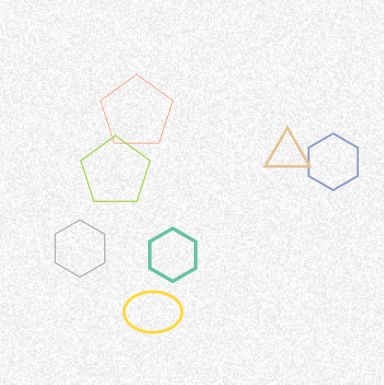[{"shape": "hexagon", "thickness": 2.5, "radius": 0.34, "center": [0.449, 0.338]}, {"shape": "pentagon", "thickness": 0.5, "radius": 0.49, "center": [0.355, 0.708]}, {"shape": "hexagon", "thickness": 1.5, "radius": 0.37, "center": [0.865, 0.58]}, {"shape": "pentagon", "thickness": 1, "radius": 0.47, "center": [0.3, 0.553]}, {"shape": "oval", "thickness": 2, "radius": 0.38, "center": [0.397, 0.189]}, {"shape": "triangle", "thickness": 2, "radius": 0.33, "center": [0.747, 0.601]}, {"shape": "hexagon", "thickness": 1, "radius": 0.37, "center": [0.208, 0.355]}]